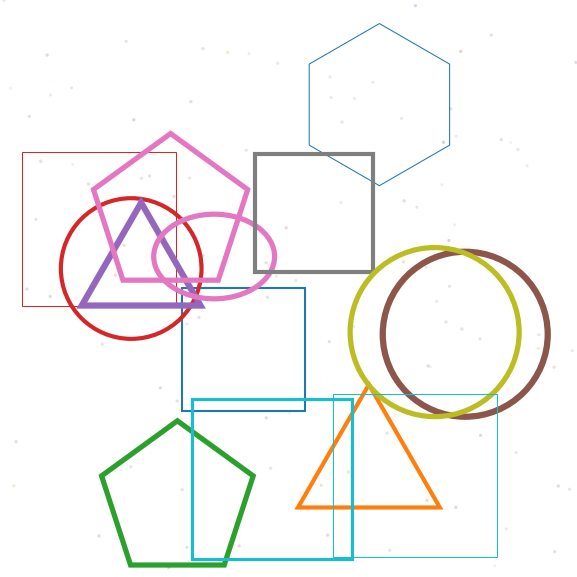[{"shape": "square", "thickness": 1, "radius": 0.53, "center": [0.421, 0.394]}, {"shape": "hexagon", "thickness": 0.5, "radius": 0.7, "center": [0.657, 0.818]}, {"shape": "triangle", "thickness": 2, "radius": 0.71, "center": [0.639, 0.191]}, {"shape": "pentagon", "thickness": 2.5, "radius": 0.69, "center": [0.307, 0.132]}, {"shape": "square", "thickness": 0.5, "radius": 0.66, "center": [0.172, 0.603]}, {"shape": "circle", "thickness": 2, "radius": 0.61, "center": [0.227, 0.534]}, {"shape": "triangle", "thickness": 3, "radius": 0.59, "center": [0.244, 0.529]}, {"shape": "circle", "thickness": 3, "radius": 0.71, "center": [0.806, 0.42]}, {"shape": "pentagon", "thickness": 2.5, "radius": 0.7, "center": [0.295, 0.628]}, {"shape": "oval", "thickness": 2.5, "radius": 0.52, "center": [0.371, 0.555]}, {"shape": "square", "thickness": 2, "radius": 0.51, "center": [0.543, 0.63]}, {"shape": "circle", "thickness": 2.5, "radius": 0.73, "center": [0.753, 0.424]}, {"shape": "square", "thickness": 1.5, "radius": 0.69, "center": [0.471, 0.17]}, {"shape": "square", "thickness": 0.5, "radius": 0.71, "center": [0.719, 0.176]}]